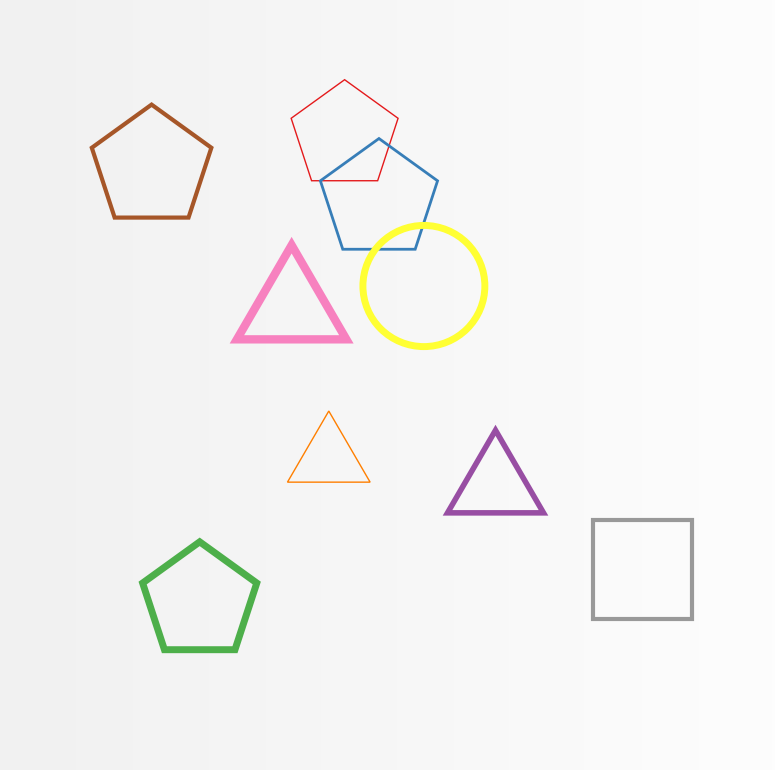[{"shape": "pentagon", "thickness": 0.5, "radius": 0.36, "center": [0.445, 0.824]}, {"shape": "pentagon", "thickness": 1, "radius": 0.4, "center": [0.489, 0.741]}, {"shape": "pentagon", "thickness": 2.5, "radius": 0.39, "center": [0.258, 0.219]}, {"shape": "triangle", "thickness": 2, "radius": 0.36, "center": [0.639, 0.37]}, {"shape": "triangle", "thickness": 0.5, "radius": 0.31, "center": [0.424, 0.405]}, {"shape": "circle", "thickness": 2.5, "radius": 0.39, "center": [0.547, 0.629]}, {"shape": "pentagon", "thickness": 1.5, "radius": 0.41, "center": [0.196, 0.783]}, {"shape": "triangle", "thickness": 3, "radius": 0.41, "center": [0.376, 0.6]}, {"shape": "square", "thickness": 1.5, "radius": 0.32, "center": [0.829, 0.26]}]